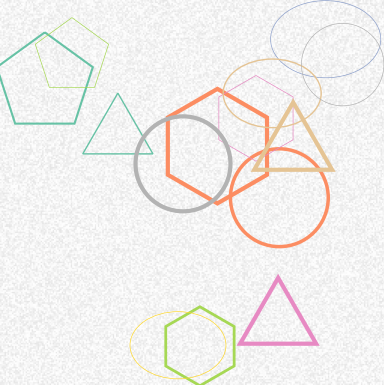[{"shape": "pentagon", "thickness": 1.5, "radius": 0.66, "center": [0.116, 0.785]}, {"shape": "triangle", "thickness": 1, "radius": 0.53, "center": [0.306, 0.653]}, {"shape": "circle", "thickness": 2.5, "radius": 0.64, "center": [0.726, 0.486]}, {"shape": "hexagon", "thickness": 3, "radius": 0.74, "center": [0.565, 0.62]}, {"shape": "oval", "thickness": 0.5, "radius": 0.72, "center": [0.846, 0.898]}, {"shape": "triangle", "thickness": 3, "radius": 0.57, "center": [0.722, 0.164]}, {"shape": "hexagon", "thickness": 0.5, "radius": 0.56, "center": [0.665, 0.693]}, {"shape": "pentagon", "thickness": 0.5, "radius": 0.5, "center": [0.187, 0.854]}, {"shape": "hexagon", "thickness": 2, "radius": 0.51, "center": [0.519, 0.101]}, {"shape": "oval", "thickness": 0.5, "radius": 0.62, "center": [0.462, 0.103]}, {"shape": "oval", "thickness": 1, "radius": 0.64, "center": [0.707, 0.758]}, {"shape": "triangle", "thickness": 3, "radius": 0.58, "center": [0.761, 0.617]}, {"shape": "circle", "thickness": 3, "radius": 0.62, "center": [0.475, 0.574]}, {"shape": "circle", "thickness": 0.5, "radius": 0.54, "center": [0.89, 0.832]}]